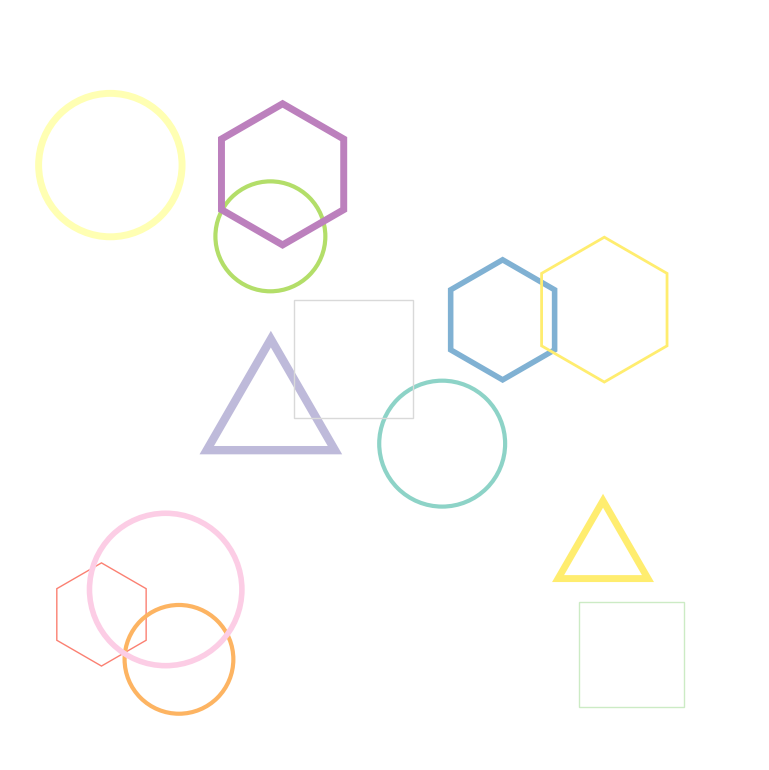[{"shape": "circle", "thickness": 1.5, "radius": 0.41, "center": [0.574, 0.424]}, {"shape": "circle", "thickness": 2.5, "radius": 0.47, "center": [0.143, 0.786]}, {"shape": "triangle", "thickness": 3, "radius": 0.48, "center": [0.352, 0.463]}, {"shape": "hexagon", "thickness": 0.5, "radius": 0.33, "center": [0.132, 0.202]}, {"shape": "hexagon", "thickness": 2, "radius": 0.39, "center": [0.653, 0.585]}, {"shape": "circle", "thickness": 1.5, "radius": 0.35, "center": [0.232, 0.144]}, {"shape": "circle", "thickness": 1.5, "radius": 0.36, "center": [0.351, 0.693]}, {"shape": "circle", "thickness": 2, "radius": 0.49, "center": [0.215, 0.234]}, {"shape": "square", "thickness": 0.5, "radius": 0.38, "center": [0.459, 0.534]}, {"shape": "hexagon", "thickness": 2.5, "radius": 0.46, "center": [0.367, 0.774]}, {"shape": "square", "thickness": 0.5, "radius": 0.34, "center": [0.82, 0.15]}, {"shape": "hexagon", "thickness": 1, "radius": 0.47, "center": [0.785, 0.598]}, {"shape": "triangle", "thickness": 2.5, "radius": 0.34, "center": [0.783, 0.282]}]